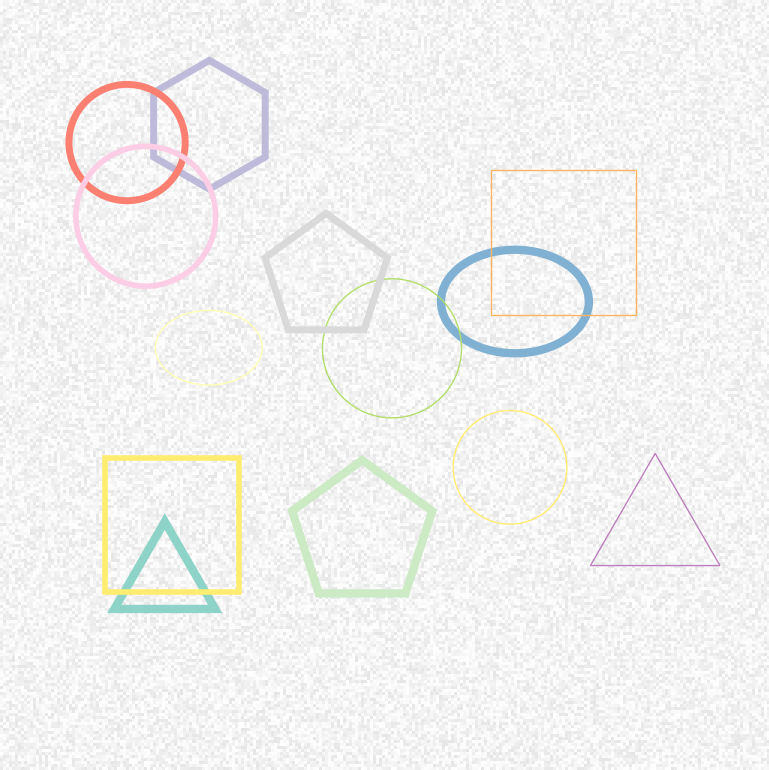[{"shape": "triangle", "thickness": 3, "radius": 0.38, "center": [0.214, 0.247]}, {"shape": "oval", "thickness": 0.5, "radius": 0.35, "center": [0.271, 0.548]}, {"shape": "hexagon", "thickness": 2.5, "radius": 0.42, "center": [0.272, 0.838]}, {"shape": "circle", "thickness": 2.5, "radius": 0.38, "center": [0.165, 0.815]}, {"shape": "oval", "thickness": 3, "radius": 0.48, "center": [0.669, 0.608]}, {"shape": "square", "thickness": 0.5, "radius": 0.47, "center": [0.732, 0.685]}, {"shape": "circle", "thickness": 0.5, "radius": 0.45, "center": [0.509, 0.548]}, {"shape": "circle", "thickness": 2, "radius": 0.45, "center": [0.189, 0.719]}, {"shape": "pentagon", "thickness": 2.5, "radius": 0.42, "center": [0.424, 0.639]}, {"shape": "triangle", "thickness": 0.5, "radius": 0.49, "center": [0.851, 0.314]}, {"shape": "pentagon", "thickness": 3, "radius": 0.48, "center": [0.47, 0.307]}, {"shape": "circle", "thickness": 0.5, "radius": 0.37, "center": [0.662, 0.393]}, {"shape": "square", "thickness": 2, "radius": 0.43, "center": [0.223, 0.318]}]